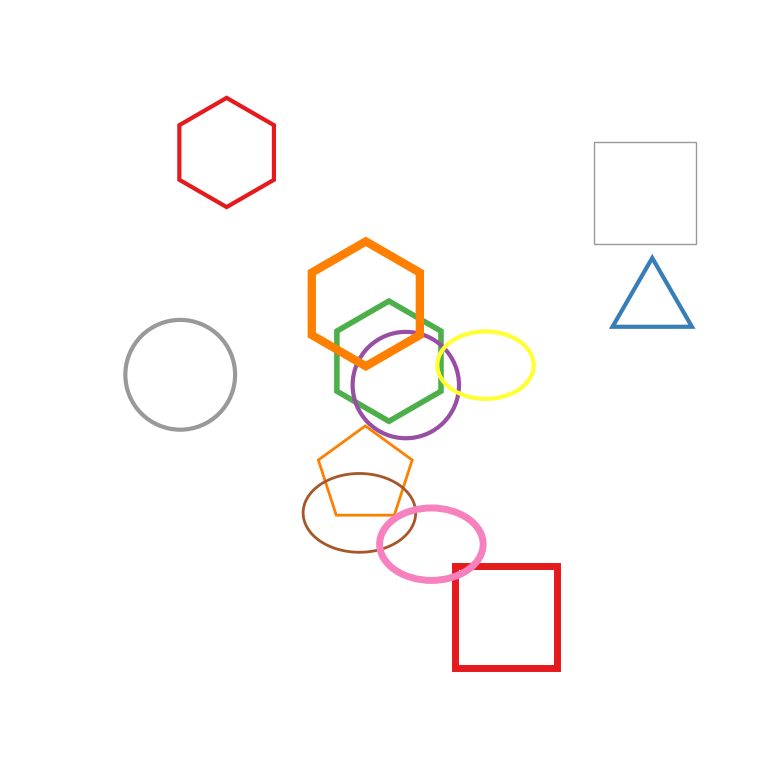[{"shape": "square", "thickness": 2.5, "radius": 0.33, "center": [0.657, 0.198]}, {"shape": "hexagon", "thickness": 1.5, "radius": 0.35, "center": [0.294, 0.802]}, {"shape": "triangle", "thickness": 1.5, "radius": 0.3, "center": [0.847, 0.605]}, {"shape": "hexagon", "thickness": 2, "radius": 0.39, "center": [0.505, 0.531]}, {"shape": "circle", "thickness": 1.5, "radius": 0.35, "center": [0.527, 0.5]}, {"shape": "pentagon", "thickness": 1, "radius": 0.32, "center": [0.474, 0.383]}, {"shape": "hexagon", "thickness": 3, "radius": 0.41, "center": [0.475, 0.605]}, {"shape": "oval", "thickness": 1.5, "radius": 0.31, "center": [0.631, 0.526]}, {"shape": "oval", "thickness": 1, "radius": 0.37, "center": [0.467, 0.334]}, {"shape": "oval", "thickness": 2.5, "radius": 0.34, "center": [0.56, 0.293]}, {"shape": "circle", "thickness": 1.5, "radius": 0.36, "center": [0.234, 0.513]}, {"shape": "square", "thickness": 0.5, "radius": 0.33, "center": [0.837, 0.749]}]